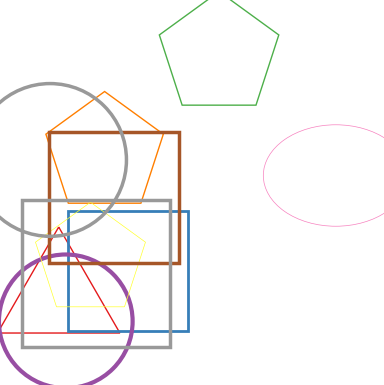[{"shape": "triangle", "thickness": 1, "radius": 0.92, "center": [0.152, 0.227]}, {"shape": "square", "thickness": 2, "radius": 0.78, "center": [0.332, 0.296]}, {"shape": "pentagon", "thickness": 1, "radius": 0.82, "center": [0.569, 0.859]}, {"shape": "circle", "thickness": 3, "radius": 0.87, "center": [0.171, 0.165]}, {"shape": "pentagon", "thickness": 1, "radius": 0.8, "center": [0.272, 0.602]}, {"shape": "pentagon", "thickness": 0.5, "radius": 0.75, "center": [0.235, 0.325]}, {"shape": "square", "thickness": 2.5, "radius": 0.85, "center": [0.297, 0.487]}, {"shape": "oval", "thickness": 0.5, "radius": 0.94, "center": [0.872, 0.544]}, {"shape": "square", "thickness": 2.5, "radius": 0.96, "center": [0.25, 0.29]}, {"shape": "circle", "thickness": 2.5, "radius": 0.99, "center": [0.13, 0.585]}]